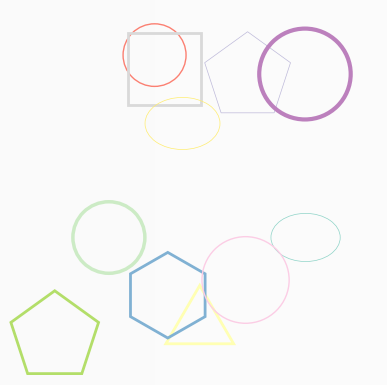[{"shape": "oval", "thickness": 0.5, "radius": 0.45, "center": [0.789, 0.383]}, {"shape": "triangle", "thickness": 2, "radius": 0.5, "center": [0.515, 0.158]}, {"shape": "pentagon", "thickness": 0.5, "radius": 0.58, "center": [0.639, 0.801]}, {"shape": "circle", "thickness": 1, "radius": 0.41, "center": [0.399, 0.857]}, {"shape": "hexagon", "thickness": 2, "radius": 0.56, "center": [0.433, 0.233]}, {"shape": "pentagon", "thickness": 2, "radius": 0.59, "center": [0.141, 0.126]}, {"shape": "circle", "thickness": 1, "radius": 0.56, "center": [0.634, 0.273]}, {"shape": "square", "thickness": 2, "radius": 0.47, "center": [0.424, 0.821]}, {"shape": "circle", "thickness": 3, "radius": 0.59, "center": [0.787, 0.808]}, {"shape": "circle", "thickness": 2.5, "radius": 0.46, "center": [0.281, 0.383]}, {"shape": "oval", "thickness": 0.5, "radius": 0.48, "center": [0.471, 0.679]}]